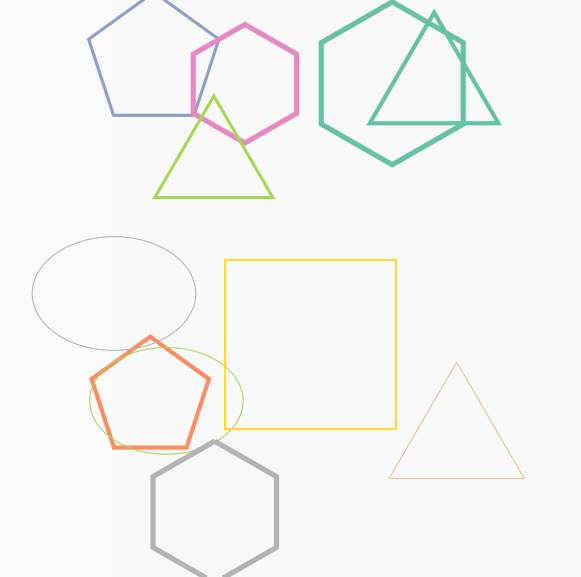[{"shape": "hexagon", "thickness": 2.5, "radius": 0.7, "center": [0.675, 0.855]}, {"shape": "triangle", "thickness": 2, "radius": 0.64, "center": [0.747, 0.85]}, {"shape": "pentagon", "thickness": 2, "radius": 0.53, "center": [0.259, 0.31]}, {"shape": "pentagon", "thickness": 1.5, "radius": 0.59, "center": [0.265, 0.895]}, {"shape": "hexagon", "thickness": 2.5, "radius": 0.51, "center": [0.421, 0.854]}, {"shape": "oval", "thickness": 0.5, "radius": 0.66, "center": [0.286, 0.305]}, {"shape": "triangle", "thickness": 1.5, "radius": 0.59, "center": [0.368, 0.716]}, {"shape": "square", "thickness": 1, "radius": 0.73, "center": [0.535, 0.402]}, {"shape": "triangle", "thickness": 0.5, "radius": 0.67, "center": [0.786, 0.238]}, {"shape": "hexagon", "thickness": 2.5, "radius": 0.61, "center": [0.369, 0.113]}, {"shape": "oval", "thickness": 0.5, "radius": 0.7, "center": [0.196, 0.491]}]